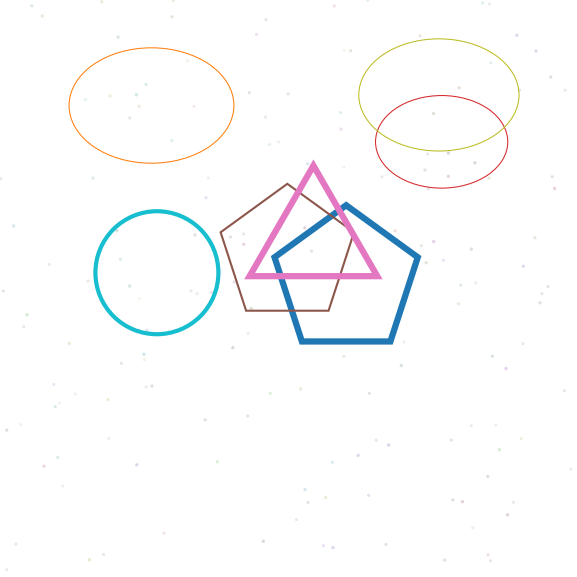[{"shape": "pentagon", "thickness": 3, "radius": 0.65, "center": [0.599, 0.513]}, {"shape": "oval", "thickness": 0.5, "radius": 0.71, "center": [0.262, 0.816]}, {"shape": "oval", "thickness": 0.5, "radius": 0.57, "center": [0.765, 0.754]}, {"shape": "pentagon", "thickness": 1, "radius": 0.61, "center": [0.498, 0.559]}, {"shape": "triangle", "thickness": 3, "radius": 0.64, "center": [0.543, 0.585]}, {"shape": "oval", "thickness": 0.5, "radius": 0.69, "center": [0.76, 0.835]}, {"shape": "circle", "thickness": 2, "radius": 0.53, "center": [0.272, 0.527]}]